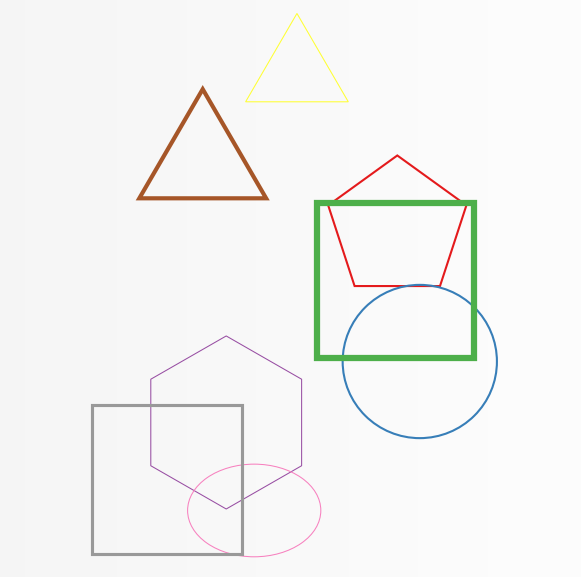[{"shape": "pentagon", "thickness": 1, "radius": 0.62, "center": [0.684, 0.605]}, {"shape": "circle", "thickness": 1, "radius": 0.66, "center": [0.722, 0.373]}, {"shape": "square", "thickness": 3, "radius": 0.67, "center": [0.681, 0.513]}, {"shape": "hexagon", "thickness": 0.5, "radius": 0.75, "center": [0.389, 0.268]}, {"shape": "triangle", "thickness": 0.5, "radius": 0.51, "center": [0.511, 0.874]}, {"shape": "triangle", "thickness": 2, "radius": 0.63, "center": [0.349, 0.719]}, {"shape": "oval", "thickness": 0.5, "radius": 0.57, "center": [0.437, 0.115]}, {"shape": "square", "thickness": 1.5, "radius": 0.65, "center": [0.288, 0.168]}]